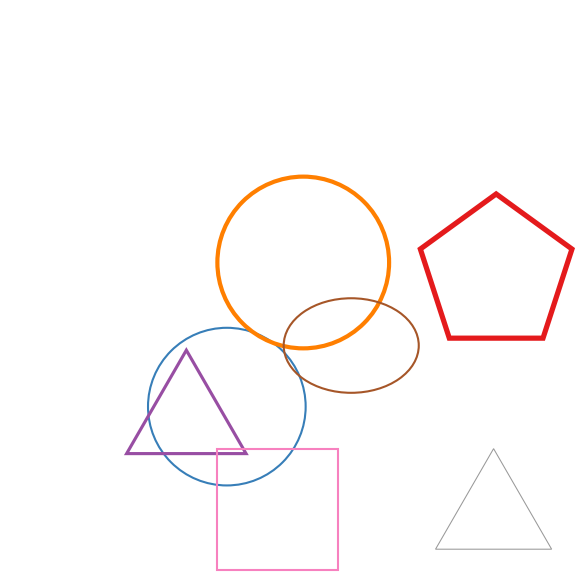[{"shape": "pentagon", "thickness": 2.5, "radius": 0.69, "center": [0.859, 0.525]}, {"shape": "circle", "thickness": 1, "radius": 0.68, "center": [0.393, 0.295]}, {"shape": "triangle", "thickness": 1.5, "radius": 0.6, "center": [0.323, 0.273]}, {"shape": "circle", "thickness": 2, "radius": 0.74, "center": [0.525, 0.545]}, {"shape": "oval", "thickness": 1, "radius": 0.58, "center": [0.608, 0.401]}, {"shape": "square", "thickness": 1, "radius": 0.52, "center": [0.481, 0.117]}, {"shape": "triangle", "thickness": 0.5, "radius": 0.58, "center": [0.855, 0.106]}]